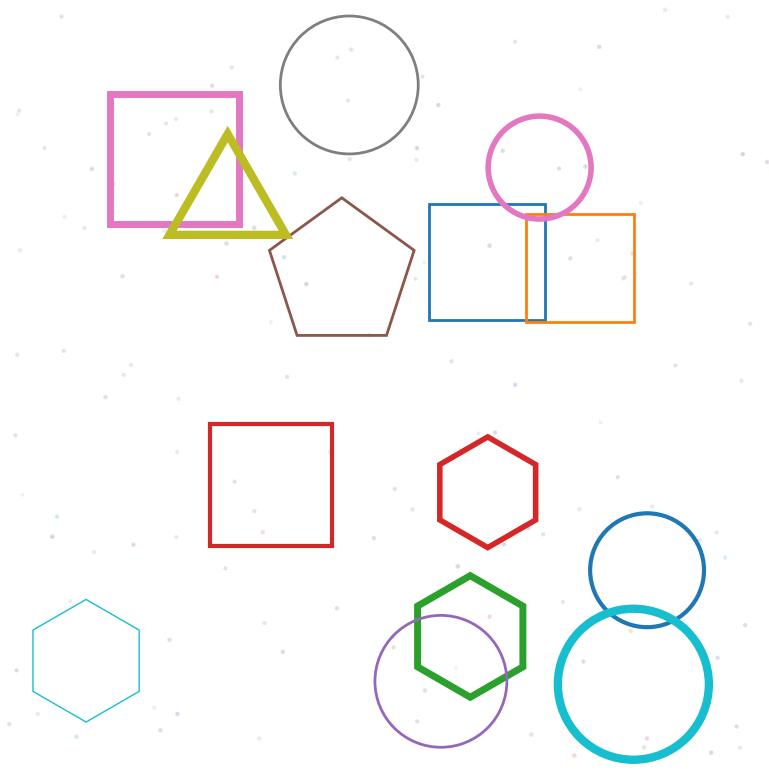[{"shape": "circle", "thickness": 1.5, "radius": 0.37, "center": [0.84, 0.259]}, {"shape": "square", "thickness": 1, "radius": 0.38, "center": [0.633, 0.66]}, {"shape": "square", "thickness": 1, "radius": 0.35, "center": [0.753, 0.651]}, {"shape": "hexagon", "thickness": 2.5, "radius": 0.39, "center": [0.611, 0.173]}, {"shape": "square", "thickness": 1.5, "radius": 0.4, "center": [0.352, 0.37]}, {"shape": "hexagon", "thickness": 2, "radius": 0.36, "center": [0.633, 0.361]}, {"shape": "circle", "thickness": 1, "radius": 0.43, "center": [0.573, 0.115]}, {"shape": "pentagon", "thickness": 1, "radius": 0.49, "center": [0.444, 0.644]}, {"shape": "circle", "thickness": 2, "radius": 0.33, "center": [0.701, 0.782]}, {"shape": "square", "thickness": 2.5, "radius": 0.42, "center": [0.226, 0.793]}, {"shape": "circle", "thickness": 1, "radius": 0.45, "center": [0.454, 0.89]}, {"shape": "triangle", "thickness": 3, "radius": 0.44, "center": [0.296, 0.739]}, {"shape": "circle", "thickness": 3, "radius": 0.49, "center": [0.823, 0.111]}, {"shape": "hexagon", "thickness": 0.5, "radius": 0.4, "center": [0.112, 0.142]}]